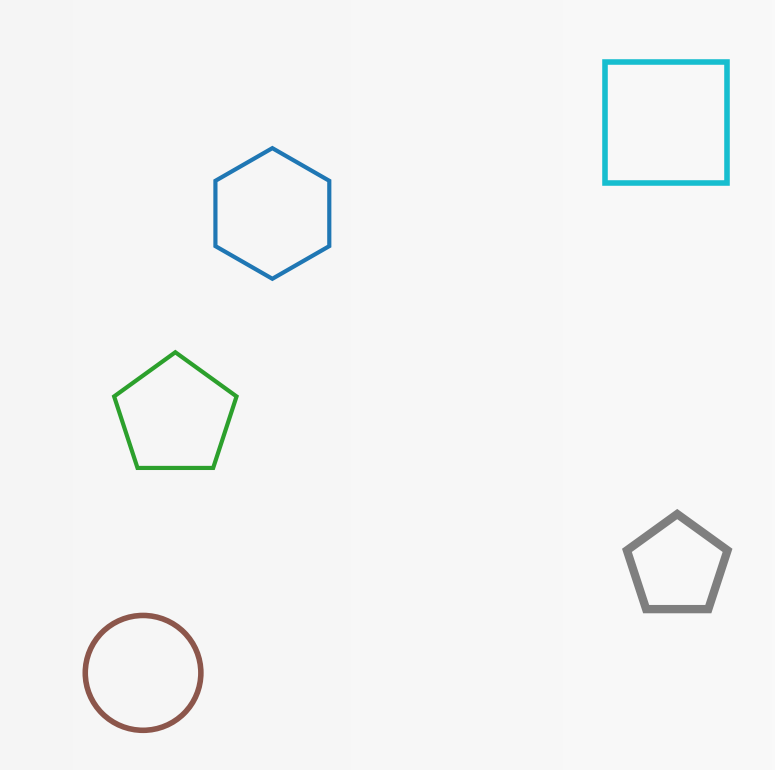[{"shape": "hexagon", "thickness": 1.5, "radius": 0.42, "center": [0.351, 0.723]}, {"shape": "pentagon", "thickness": 1.5, "radius": 0.42, "center": [0.226, 0.459]}, {"shape": "circle", "thickness": 2, "radius": 0.37, "center": [0.185, 0.126]}, {"shape": "pentagon", "thickness": 3, "radius": 0.34, "center": [0.874, 0.264]}, {"shape": "square", "thickness": 2, "radius": 0.39, "center": [0.859, 0.841]}]